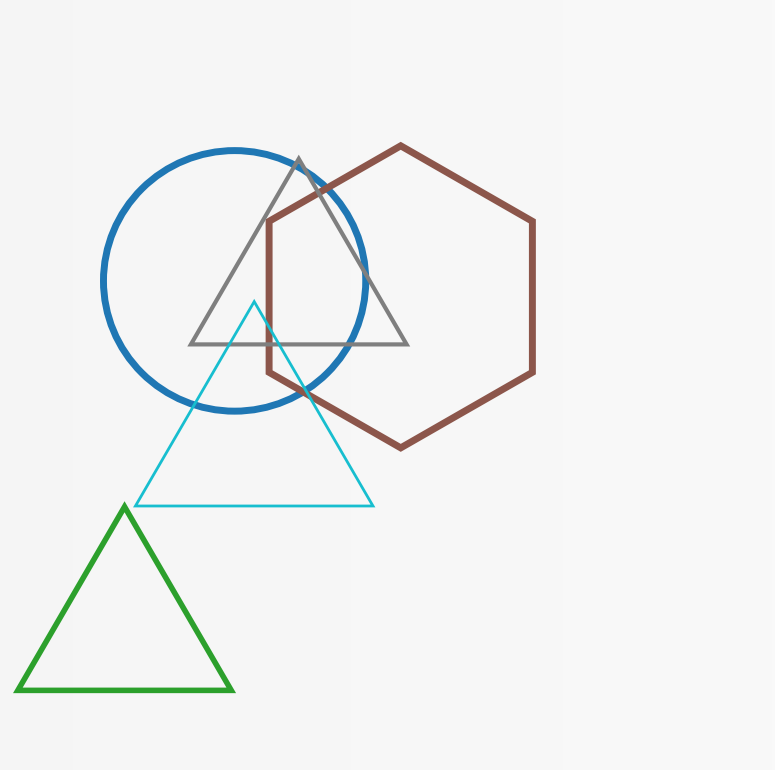[{"shape": "circle", "thickness": 2.5, "radius": 0.85, "center": [0.303, 0.635]}, {"shape": "triangle", "thickness": 2, "radius": 0.79, "center": [0.161, 0.183]}, {"shape": "hexagon", "thickness": 2.5, "radius": 0.98, "center": [0.517, 0.615]}, {"shape": "triangle", "thickness": 1.5, "radius": 0.8, "center": [0.385, 0.633]}, {"shape": "triangle", "thickness": 1, "radius": 0.88, "center": [0.328, 0.431]}]